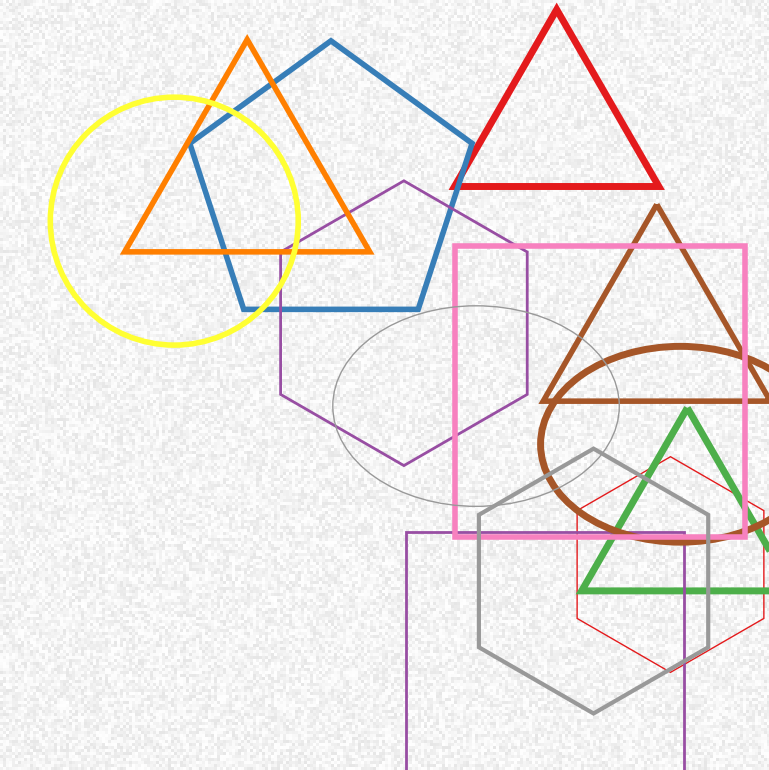[{"shape": "hexagon", "thickness": 0.5, "radius": 0.7, "center": [0.871, 0.267]}, {"shape": "triangle", "thickness": 2.5, "radius": 0.77, "center": [0.723, 0.834]}, {"shape": "pentagon", "thickness": 2, "radius": 0.96, "center": [0.43, 0.754]}, {"shape": "triangle", "thickness": 2.5, "radius": 0.79, "center": [0.893, 0.312]}, {"shape": "square", "thickness": 1, "radius": 0.9, "center": [0.708, 0.128]}, {"shape": "hexagon", "thickness": 1, "radius": 0.92, "center": [0.525, 0.58]}, {"shape": "triangle", "thickness": 2, "radius": 0.92, "center": [0.321, 0.765]}, {"shape": "circle", "thickness": 2, "radius": 0.8, "center": [0.226, 0.713]}, {"shape": "triangle", "thickness": 2, "radius": 0.85, "center": [0.853, 0.564]}, {"shape": "oval", "thickness": 2.5, "radius": 0.91, "center": [0.884, 0.423]}, {"shape": "square", "thickness": 2, "radius": 0.94, "center": [0.779, 0.492]}, {"shape": "hexagon", "thickness": 1.5, "radius": 0.86, "center": [0.771, 0.245]}, {"shape": "oval", "thickness": 0.5, "radius": 0.93, "center": [0.618, 0.473]}]